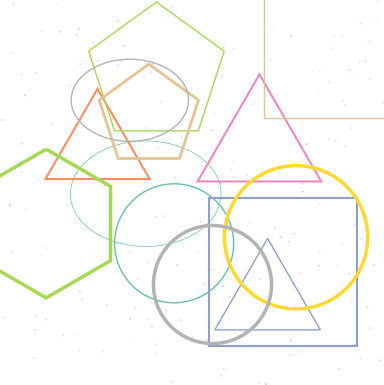[{"shape": "oval", "thickness": 0.5, "radius": 0.98, "center": [0.378, 0.497]}, {"shape": "circle", "thickness": 1, "radius": 0.77, "center": [0.452, 0.368]}, {"shape": "triangle", "thickness": 1.5, "radius": 0.78, "center": [0.253, 0.613]}, {"shape": "square", "thickness": 1.5, "radius": 0.96, "center": [0.735, 0.294]}, {"shape": "triangle", "thickness": 1, "radius": 0.79, "center": [0.695, 0.222]}, {"shape": "triangle", "thickness": 1.5, "radius": 0.93, "center": [0.674, 0.621]}, {"shape": "hexagon", "thickness": 2.5, "radius": 0.97, "center": [0.12, 0.419]}, {"shape": "pentagon", "thickness": 1, "radius": 0.93, "center": [0.406, 0.81]}, {"shape": "circle", "thickness": 2.5, "radius": 0.93, "center": [0.769, 0.384]}, {"shape": "pentagon", "thickness": 2, "radius": 0.68, "center": [0.387, 0.698]}, {"shape": "square", "thickness": 1, "radius": 0.82, "center": [0.85, 0.857]}, {"shape": "circle", "thickness": 2.5, "radius": 0.77, "center": [0.552, 0.261]}, {"shape": "oval", "thickness": 1, "radius": 0.76, "center": [0.337, 0.74]}]